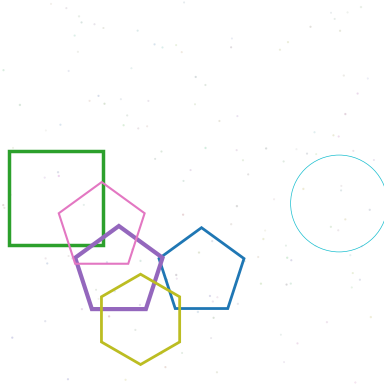[{"shape": "pentagon", "thickness": 2, "radius": 0.58, "center": [0.523, 0.293]}, {"shape": "square", "thickness": 2.5, "radius": 0.61, "center": [0.145, 0.486]}, {"shape": "pentagon", "thickness": 3, "radius": 0.6, "center": [0.309, 0.294]}, {"shape": "pentagon", "thickness": 1.5, "radius": 0.59, "center": [0.264, 0.41]}, {"shape": "hexagon", "thickness": 2, "radius": 0.59, "center": [0.365, 0.17]}, {"shape": "circle", "thickness": 0.5, "radius": 0.63, "center": [0.881, 0.471]}]